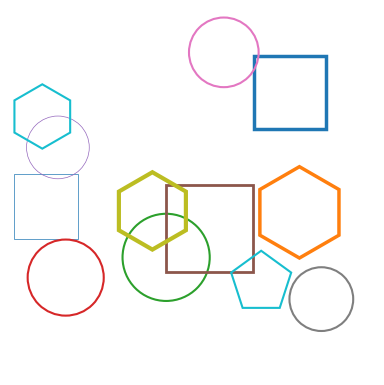[{"shape": "square", "thickness": 2.5, "radius": 0.47, "center": [0.753, 0.759]}, {"shape": "square", "thickness": 0.5, "radius": 0.42, "center": [0.119, 0.464]}, {"shape": "hexagon", "thickness": 2.5, "radius": 0.59, "center": [0.778, 0.448]}, {"shape": "circle", "thickness": 1.5, "radius": 0.57, "center": [0.432, 0.332]}, {"shape": "circle", "thickness": 1.5, "radius": 0.49, "center": [0.171, 0.279]}, {"shape": "circle", "thickness": 0.5, "radius": 0.41, "center": [0.15, 0.617]}, {"shape": "square", "thickness": 2, "radius": 0.56, "center": [0.544, 0.406]}, {"shape": "circle", "thickness": 1.5, "radius": 0.45, "center": [0.581, 0.864]}, {"shape": "circle", "thickness": 1.5, "radius": 0.41, "center": [0.835, 0.223]}, {"shape": "hexagon", "thickness": 3, "radius": 0.5, "center": [0.396, 0.452]}, {"shape": "hexagon", "thickness": 1.5, "radius": 0.42, "center": [0.11, 0.697]}, {"shape": "pentagon", "thickness": 1.5, "radius": 0.41, "center": [0.678, 0.267]}]